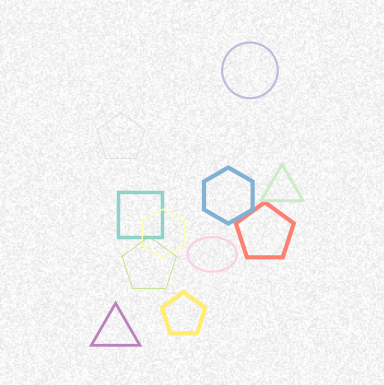[{"shape": "square", "thickness": 2.5, "radius": 0.29, "center": [0.364, 0.443]}, {"shape": "hexagon", "thickness": 1, "radius": 0.32, "center": [0.425, 0.393]}, {"shape": "circle", "thickness": 1.5, "radius": 0.36, "center": [0.649, 0.817]}, {"shape": "pentagon", "thickness": 3, "radius": 0.4, "center": [0.688, 0.396]}, {"shape": "hexagon", "thickness": 3, "radius": 0.36, "center": [0.593, 0.492]}, {"shape": "pentagon", "thickness": 0.5, "radius": 0.37, "center": [0.388, 0.311]}, {"shape": "oval", "thickness": 1.5, "radius": 0.32, "center": [0.551, 0.339]}, {"shape": "pentagon", "thickness": 0.5, "radius": 0.33, "center": [0.314, 0.642]}, {"shape": "triangle", "thickness": 2, "radius": 0.36, "center": [0.3, 0.14]}, {"shape": "triangle", "thickness": 2, "radius": 0.31, "center": [0.733, 0.51]}, {"shape": "pentagon", "thickness": 3, "radius": 0.3, "center": [0.477, 0.182]}]